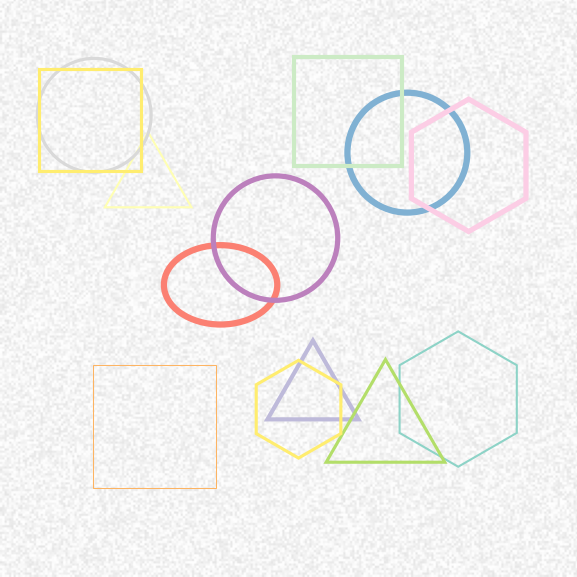[{"shape": "hexagon", "thickness": 1, "radius": 0.59, "center": [0.793, 0.308]}, {"shape": "triangle", "thickness": 1, "radius": 0.43, "center": [0.257, 0.683]}, {"shape": "triangle", "thickness": 2, "radius": 0.45, "center": [0.542, 0.318]}, {"shape": "oval", "thickness": 3, "radius": 0.49, "center": [0.382, 0.506]}, {"shape": "circle", "thickness": 3, "radius": 0.52, "center": [0.705, 0.735]}, {"shape": "square", "thickness": 0.5, "radius": 0.53, "center": [0.268, 0.261]}, {"shape": "triangle", "thickness": 1.5, "radius": 0.59, "center": [0.667, 0.258]}, {"shape": "hexagon", "thickness": 2.5, "radius": 0.57, "center": [0.812, 0.713]}, {"shape": "circle", "thickness": 1.5, "radius": 0.49, "center": [0.163, 0.799]}, {"shape": "circle", "thickness": 2.5, "radius": 0.54, "center": [0.477, 0.587]}, {"shape": "square", "thickness": 2, "radius": 0.47, "center": [0.603, 0.806]}, {"shape": "hexagon", "thickness": 1.5, "radius": 0.42, "center": [0.517, 0.291]}, {"shape": "square", "thickness": 1.5, "radius": 0.44, "center": [0.155, 0.791]}]